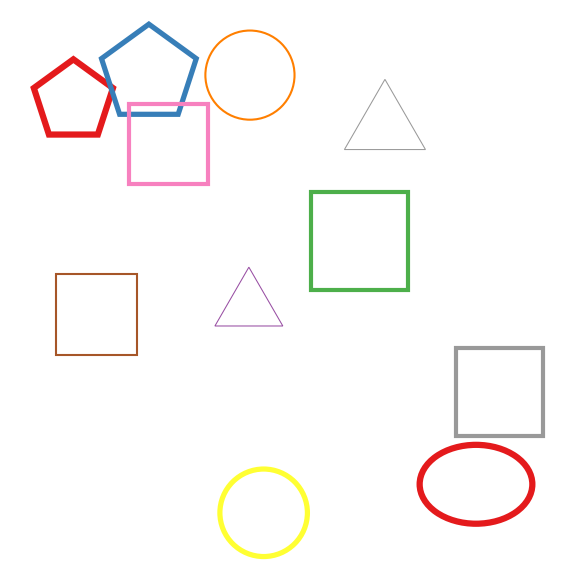[{"shape": "pentagon", "thickness": 3, "radius": 0.36, "center": [0.127, 0.824]}, {"shape": "oval", "thickness": 3, "radius": 0.49, "center": [0.824, 0.161]}, {"shape": "pentagon", "thickness": 2.5, "radius": 0.43, "center": [0.258, 0.871]}, {"shape": "square", "thickness": 2, "radius": 0.42, "center": [0.623, 0.582]}, {"shape": "triangle", "thickness": 0.5, "radius": 0.34, "center": [0.431, 0.469]}, {"shape": "circle", "thickness": 1, "radius": 0.39, "center": [0.433, 0.869]}, {"shape": "circle", "thickness": 2.5, "radius": 0.38, "center": [0.457, 0.111]}, {"shape": "square", "thickness": 1, "radius": 0.35, "center": [0.167, 0.455]}, {"shape": "square", "thickness": 2, "radius": 0.34, "center": [0.292, 0.75]}, {"shape": "square", "thickness": 2, "radius": 0.38, "center": [0.865, 0.32]}, {"shape": "triangle", "thickness": 0.5, "radius": 0.41, "center": [0.667, 0.781]}]